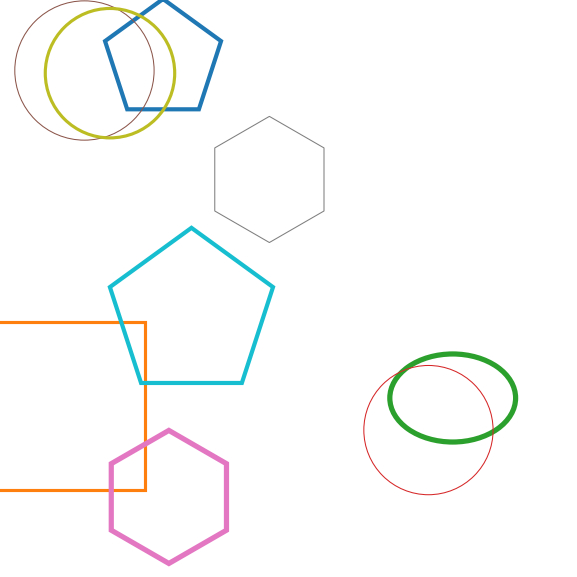[{"shape": "pentagon", "thickness": 2, "radius": 0.53, "center": [0.282, 0.895]}, {"shape": "square", "thickness": 1.5, "radius": 0.73, "center": [0.105, 0.296]}, {"shape": "oval", "thickness": 2.5, "radius": 0.54, "center": [0.784, 0.31]}, {"shape": "circle", "thickness": 0.5, "radius": 0.56, "center": [0.742, 0.254]}, {"shape": "circle", "thickness": 0.5, "radius": 0.6, "center": [0.146, 0.877]}, {"shape": "hexagon", "thickness": 2.5, "radius": 0.58, "center": [0.292, 0.139]}, {"shape": "hexagon", "thickness": 0.5, "radius": 0.55, "center": [0.466, 0.688]}, {"shape": "circle", "thickness": 1.5, "radius": 0.56, "center": [0.19, 0.872]}, {"shape": "pentagon", "thickness": 2, "radius": 0.74, "center": [0.332, 0.456]}]